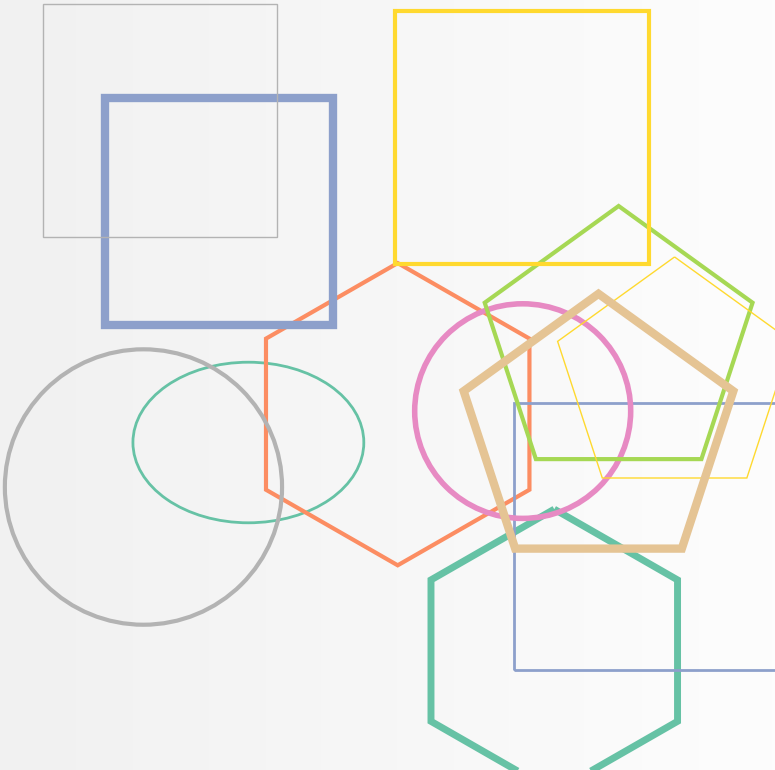[{"shape": "oval", "thickness": 1, "radius": 0.74, "center": [0.32, 0.425]}, {"shape": "hexagon", "thickness": 2.5, "radius": 0.92, "center": [0.715, 0.155]}, {"shape": "hexagon", "thickness": 1.5, "radius": 0.98, "center": [0.513, 0.462]}, {"shape": "square", "thickness": 3, "radius": 0.74, "center": [0.282, 0.726]}, {"shape": "square", "thickness": 1, "radius": 0.87, "center": [0.836, 0.304]}, {"shape": "circle", "thickness": 2, "radius": 0.7, "center": [0.674, 0.466]}, {"shape": "pentagon", "thickness": 1.5, "radius": 0.91, "center": [0.798, 0.551]}, {"shape": "square", "thickness": 1.5, "radius": 0.82, "center": [0.674, 0.821]}, {"shape": "pentagon", "thickness": 0.5, "radius": 0.79, "center": [0.87, 0.508]}, {"shape": "pentagon", "thickness": 3, "radius": 0.91, "center": [0.772, 0.436]}, {"shape": "circle", "thickness": 1.5, "radius": 0.89, "center": [0.185, 0.368]}, {"shape": "square", "thickness": 0.5, "radius": 0.76, "center": [0.206, 0.844]}]